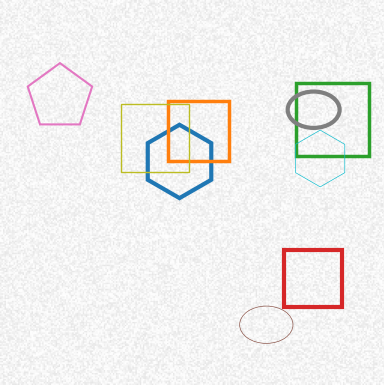[{"shape": "hexagon", "thickness": 3, "radius": 0.48, "center": [0.466, 0.581]}, {"shape": "square", "thickness": 2.5, "radius": 0.39, "center": [0.515, 0.66]}, {"shape": "square", "thickness": 2.5, "radius": 0.48, "center": [0.863, 0.689]}, {"shape": "square", "thickness": 3, "radius": 0.37, "center": [0.813, 0.277]}, {"shape": "oval", "thickness": 0.5, "radius": 0.35, "center": [0.692, 0.157]}, {"shape": "pentagon", "thickness": 1.5, "radius": 0.44, "center": [0.156, 0.748]}, {"shape": "oval", "thickness": 3, "radius": 0.34, "center": [0.815, 0.715]}, {"shape": "square", "thickness": 1, "radius": 0.44, "center": [0.404, 0.641]}, {"shape": "hexagon", "thickness": 0.5, "radius": 0.37, "center": [0.832, 0.588]}]